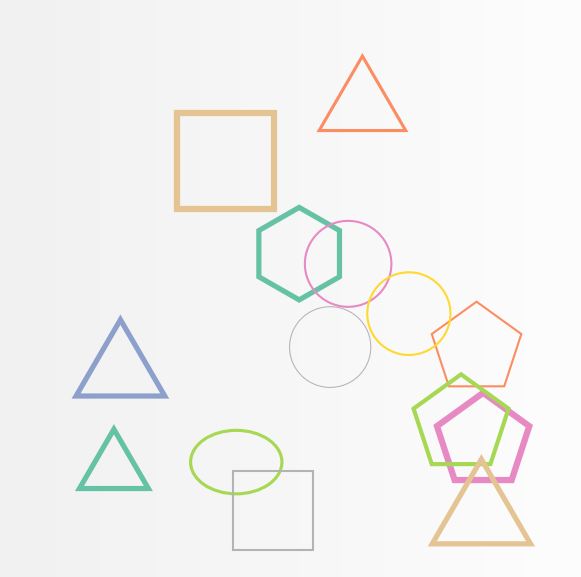[{"shape": "hexagon", "thickness": 2.5, "radius": 0.4, "center": [0.515, 0.56]}, {"shape": "triangle", "thickness": 2.5, "radius": 0.34, "center": [0.196, 0.187]}, {"shape": "pentagon", "thickness": 1, "radius": 0.41, "center": [0.82, 0.396]}, {"shape": "triangle", "thickness": 1.5, "radius": 0.43, "center": [0.624, 0.816]}, {"shape": "triangle", "thickness": 2.5, "radius": 0.44, "center": [0.207, 0.357]}, {"shape": "pentagon", "thickness": 3, "radius": 0.42, "center": [0.831, 0.235]}, {"shape": "circle", "thickness": 1, "radius": 0.37, "center": [0.599, 0.542]}, {"shape": "oval", "thickness": 1.5, "radius": 0.39, "center": [0.406, 0.199]}, {"shape": "pentagon", "thickness": 2, "radius": 0.43, "center": [0.793, 0.265]}, {"shape": "circle", "thickness": 1, "radius": 0.36, "center": [0.703, 0.456]}, {"shape": "triangle", "thickness": 2.5, "radius": 0.49, "center": [0.828, 0.106]}, {"shape": "square", "thickness": 3, "radius": 0.42, "center": [0.388, 0.72]}, {"shape": "circle", "thickness": 0.5, "radius": 0.35, "center": [0.568, 0.398]}, {"shape": "square", "thickness": 1, "radius": 0.34, "center": [0.47, 0.115]}]